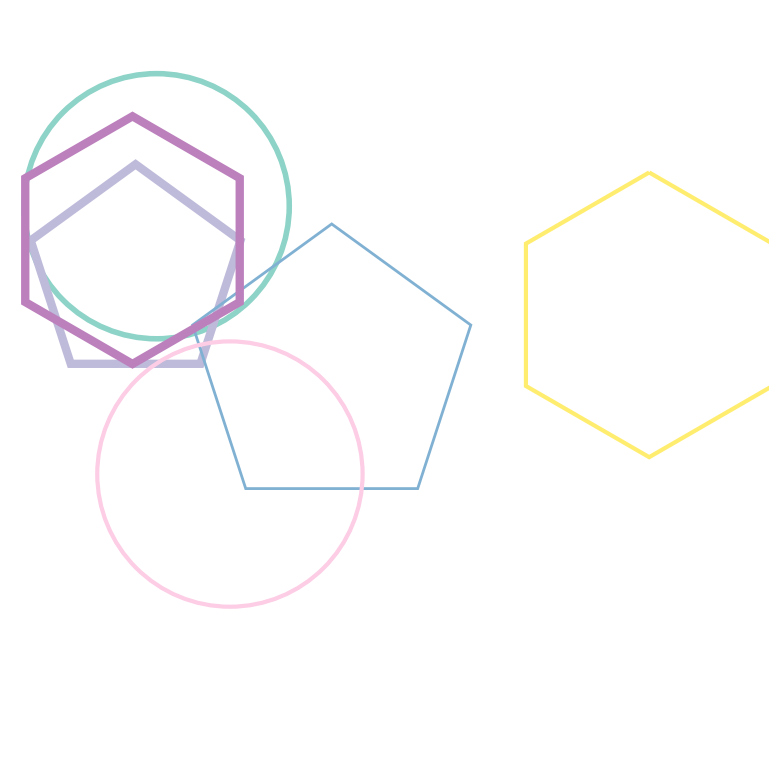[{"shape": "circle", "thickness": 2, "radius": 0.86, "center": [0.203, 0.732]}, {"shape": "pentagon", "thickness": 3, "radius": 0.72, "center": [0.176, 0.643]}, {"shape": "pentagon", "thickness": 1, "radius": 0.95, "center": [0.431, 0.519]}, {"shape": "circle", "thickness": 1.5, "radius": 0.86, "center": [0.299, 0.384]}, {"shape": "hexagon", "thickness": 3, "radius": 0.8, "center": [0.172, 0.688]}, {"shape": "hexagon", "thickness": 1.5, "radius": 0.92, "center": [0.843, 0.591]}]